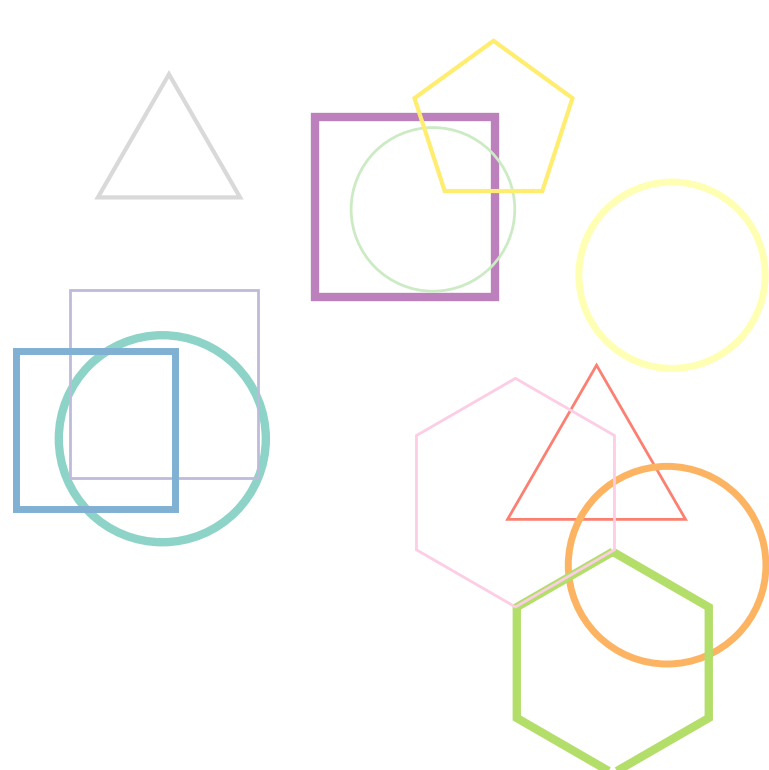[{"shape": "circle", "thickness": 3, "radius": 0.67, "center": [0.211, 0.43]}, {"shape": "circle", "thickness": 2.5, "radius": 0.6, "center": [0.873, 0.643]}, {"shape": "square", "thickness": 1, "radius": 0.61, "center": [0.213, 0.501]}, {"shape": "triangle", "thickness": 1, "radius": 0.67, "center": [0.775, 0.392]}, {"shape": "square", "thickness": 2.5, "radius": 0.52, "center": [0.124, 0.442]}, {"shape": "circle", "thickness": 2.5, "radius": 0.64, "center": [0.866, 0.266]}, {"shape": "hexagon", "thickness": 3, "radius": 0.72, "center": [0.796, 0.14]}, {"shape": "hexagon", "thickness": 1, "radius": 0.74, "center": [0.669, 0.36]}, {"shape": "triangle", "thickness": 1.5, "radius": 0.53, "center": [0.219, 0.797]}, {"shape": "square", "thickness": 3, "radius": 0.58, "center": [0.525, 0.731]}, {"shape": "circle", "thickness": 1, "radius": 0.53, "center": [0.562, 0.728]}, {"shape": "pentagon", "thickness": 1.5, "radius": 0.54, "center": [0.641, 0.839]}]